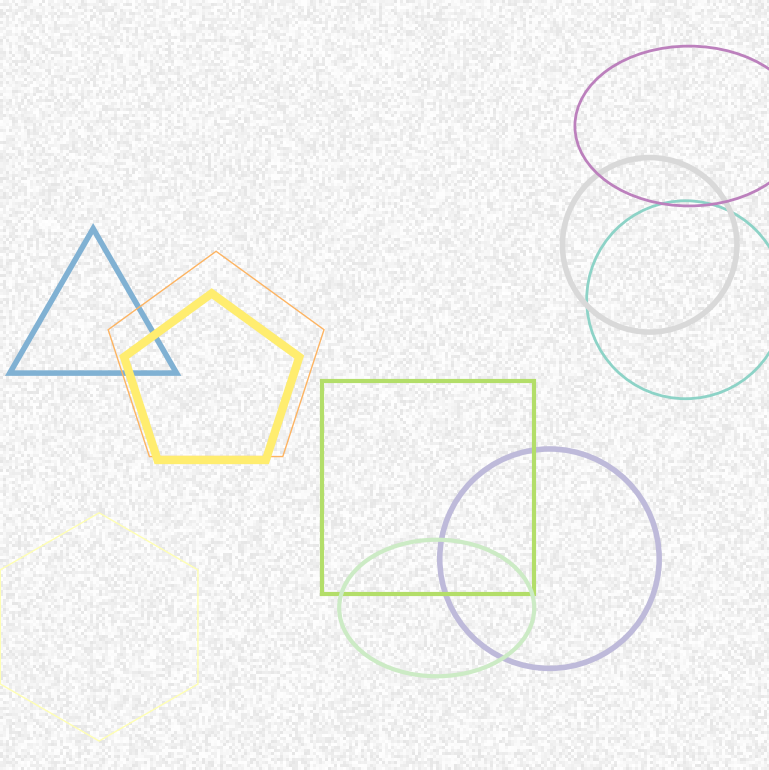[{"shape": "circle", "thickness": 1, "radius": 0.64, "center": [0.89, 0.611]}, {"shape": "hexagon", "thickness": 0.5, "radius": 0.74, "center": [0.129, 0.186]}, {"shape": "circle", "thickness": 2, "radius": 0.71, "center": [0.714, 0.274]}, {"shape": "triangle", "thickness": 2, "radius": 0.63, "center": [0.121, 0.578]}, {"shape": "pentagon", "thickness": 0.5, "radius": 0.74, "center": [0.281, 0.526]}, {"shape": "square", "thickness": 1.5, "radius": 0.69, "center": [0.556, 0.367]}, {"shape": "circle", "thickness": 2, "radius": 0.57, "center": [0.844, 0.682]}, {"shape": "oval", "thickness": 1, "radius": 0.74, "center": [0.895, 0.836]}, {"shape": "oval", "thickness": 1.5, "radius": 0.63, "center": [0.567, 0.21]}, {"shape": "pentagon", "thickness": 3, "radius": 0.6, "center": [0.275, 0.499]}]